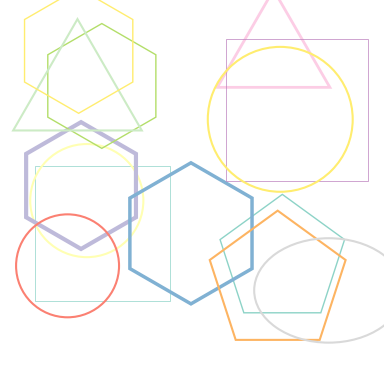[{"shape": "square", "thickness": 0.5, "radius": 0.88, "center": [0.265, 0.394]}, {"shape": "pentagon", "thickness": 1, "radius": 0.85, "center": [0.733, 0.325]}, {"shape": "circle", "thickness": 1.5, "radius": 0.73, "center": [0.225, 0.479]}, {"shape": "hexagon", "thickness": 3, "radius": 0.82, "center": [0.21, 0.518]}, {"shape": "circle", "thickness": 1.5, "radius": 0.67, "center": [0.175, 0.31]}, {"shape": "hexagon", "thickness": 2.5, "radius": 0.92, "center": [0.496, 0.394]}, {"shape": "pentagon", "thickness": 1.5, "radius": 0.93, "center": [0.721, 0.267]}, {"shape": "hexagon", "thickness": 1, "radius": 0.81, "center": [0.264, 0.777]}, {"shape": "triangle", "thickness": 2, "radius": 0.84, "center": [0.711, 0.858]}, {"shape": "oval", "thickness": 1.5, "radius": 0.97, "center": [0.854, 0.246]}, {"shape": "square", "thickness": 0.5, "radius": 0.92, "center": [0.772, 0.714]}, {"shape": "triangle", "thickness": 1.5, "radius": 0.96, "center": [0.201, 0.758]}, {"shape": "hexagon", "thickness": 1, "radius": 0.81, "center": [0.204, 0.868]}, {"shape": "circle", "thickness": 1.5, "radius": 0.94, "center": [0.728, 0.69]}]